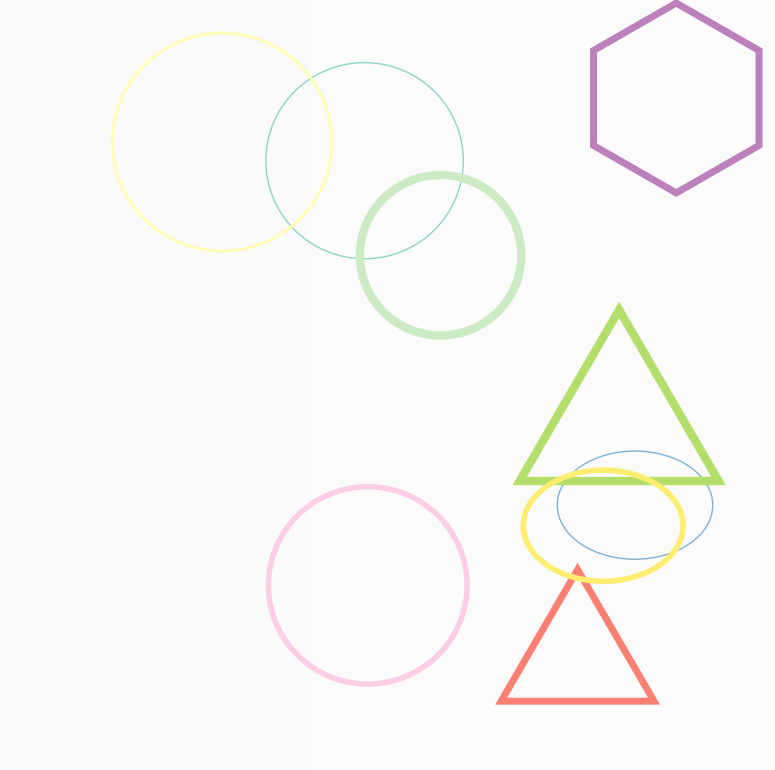[{"shape": "circle", "thickness": 0.5, "radius": 0.64, "center": [0.47, 0.791]}, {"shape": "circle", "thickness": 1, "radius": 0.71, "center": [0.287, 0.816]}, {"shape": "triangle", "thickness": 2.5, "radius": 0.57, "center": [0.745, 0.146]}, {"shape": "oval", "thickness": 0.5, "radius": 0.5, "center": [0.819, 0.344]}, {"shape": "triangle", "thickness": 3, "radius": 0.74, "center": [0.799, 0.449]}, {"shape": "circle", "thickness": 2, "radius": 0.64, "center": [0.475, 0.24]}, {"shape": "hexagon", "thickness": 2.5, "radius": 0.62, "center": [0.873, 0.873]}, {"shape": "circle", "thickness": 3, "radius": 0.52, "center": [0.568, 0.669]}, {"shape": "oval", "thickness": 2, "radius": 0.52, "center": [0.778, 0.317]}]